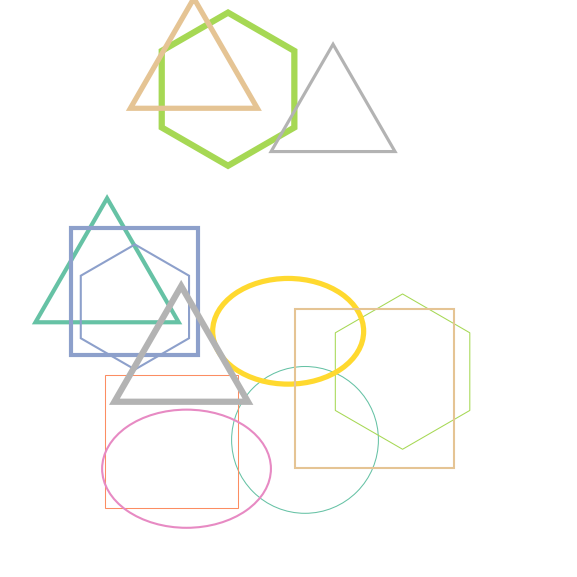[{"shape": "triangle", "thickness": 2, "radius": 0.72, "center": [0.185, 0.513]}, {"shape": "circle", "thickness": 0.5, "radius": 0.64, "center": [0.528, 0.237]}, {"shape": "square", "thickness": 0.5, "radius": 0.58, "center": [0.298, 0.235]}, {"shape": "square", "thickness": 2, "radius": 0.55, "center": [0.232, 0.495]}, {"shape": "hexagon", "thickness": 1, "radius": 0.54, "center": [0.234, 0.468]}, {"shape": "oval", "thickness": 1, "radius": 0.73, "center": [0.323, 0.187]}, {"shape": "hexagon", "thickness": 3, "radius": 0.66, "center": [0.395, 0.845]}, {"shape": "hexagon", "thickness": 0.5, "radius": 0.67, "center": [0.697, 0.356]}, {"shape": "oval", "thickness": 2.5, "radius": 0.65, "center": [0.499, 0.425]}, {"shape": "square", "thickness": 1, "radius": 0.69, "center": [0.649, 0.326]}, {"shape": "triangle", "thickness": 2.5, "radius": 0.63, "center": [0.336, 0.875]}, {"shape": "triangle", "thickness": 1.5, "radius": 0.62, "center": [0.577, 0.799]}, {"shape": "triangle", "thickness": 3, "radius": 0.67, "center": [0.314, 0.37]}]